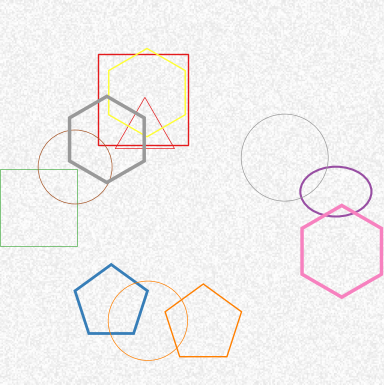[{"shape": "triangle", "thickness": 0.5, "radius": 0.44, "center": [0.376, 0.658]}, {"shape": "square", "thickness": 1, "radius": 0.59, "center": [0.371, 0.742]}, {"shape": "pentagon", "thickness": 2, "radius": 0.49, "center": [0.289, 0.214]}, {"shape": "square", "thickness": 0.5, "radius": 0.5, "center": [0.101, 0.461]}, {"shape": "oval", "thickness": 1.5, "radius": 0.46, "center": [0.872, 0.502]}, {"shape": "circle", "thickness": 0.5, "radius": 0.52, "center": [0.384, 0.167]}, {"shape": "pentagon", "thickness": 1, "radius": 0.52, "center": [0.528, 0.158]}, {"shape": "hexagon", "thickness": 1, "radius": 0.57, "center": [0.382, 0.759]}, {"shape": "circle", "thickness": 0.5, "radius": 0.48, "center": [0.195, 0.566]}, {"shape": "hexagon", "thickness": 2.5, "radius": 0.6, "center": [0.888, 0.347]}, {"shape": "circle", "thickness": 0.5, "radius": 0.57, "center": [0.74, 0.591]}, {"shape": "hexagon", "thickness": 2.5, "radius": 0.56, "center": [0.278, 0.638]}]